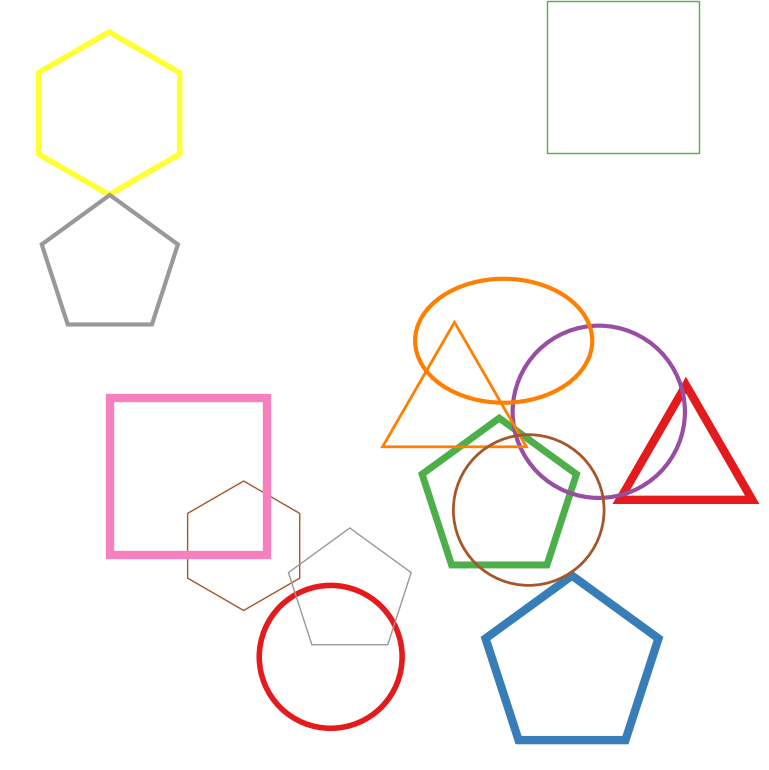[{"shape": "circle", "thickness": 2, "radius": 0.46, "center": [0.429, 0.147]}, {"shape": "triangle", "thickness": 3, "radius": 0.5, "center": [0.891, 0.401]}, {"shape": "pentagon", "thickness": 3, "radius": 0.59, "center": [0.743, 0.134]}, {"shape": "pentagon", "thickness": 2.5, "radius": 0.53, "center": [0.648, 0.352]}, {"shape": "square", "thickness": 0.5, "radius": 0.49, "center": [0.809, 0.9]}, {"shape": "circle", "thickness": 1.5, "radius": 0.56, "center": [0.778, 0.465]}, {"shape": "triangle", "thickness": 1, "radius": 0.54, "center": [0.59, 0.474]}, {"shape": "oval", "thickness": 1.5, "radius": 0.58, "center": [0.654, 0.557]}, {"shape": "hexagon", "thickness": 2, "radius": 0.53, "center": [0.142, 0.853]}, {"shape": "circle", "thickness": 1, "radius": 0.49, "center": [0.687, 0.338]}, {"shape": "hexagon", "thickness": 0.5, "radius": 0.42, "center": [0.316, 0.291]}, {"shape": "square", "thickness": 3, "radius": 0.51, "center": [0.245, 0.381]}, {"shape": "pentagon", "thickness": 1.5, "radius": 0.46, "center": [0.143, 0.654]}, {"shape": "pentagon", "thickness": 0.5, "radius": 0.42, "center": [0.454, 0.23]}]